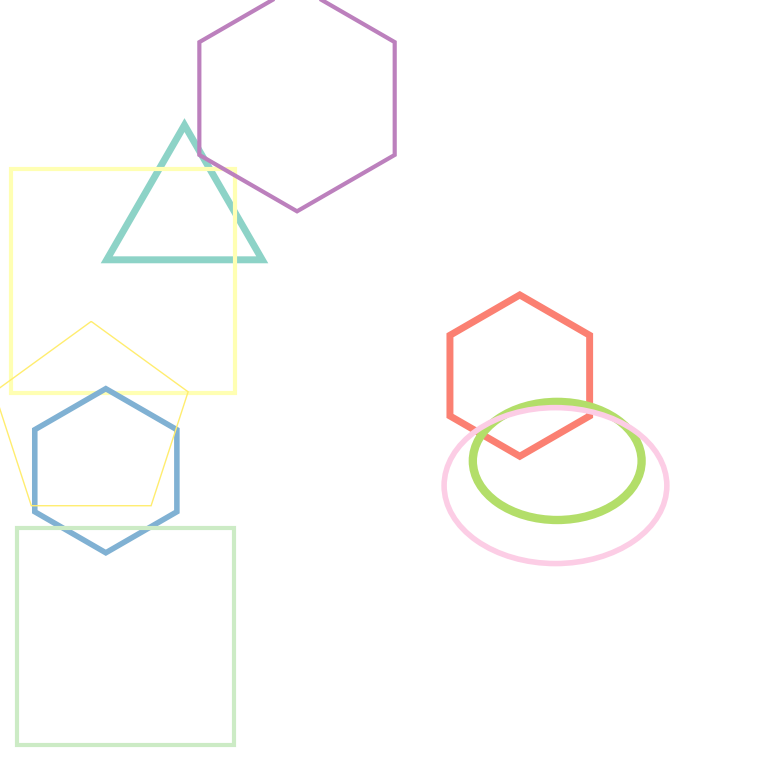[{"shape": "triangle", "thickness": 2.5, "radius": 0.58, "center": [0.24, 0.721]}, {"shape": "square", "thickness": 1.5, "radius": 0.73, "center": [0.159, 0.635]}, {"shape": "hexagon", "thickness": 2.5, "radius": 0.52, "center": [0.675, 0.512]}, {"shape": "hexagon", "thickness": 2, "radius": 0.53, "center": [0.137, 0.389]}, {"shape": "oval", "thickness": 3, "radius": 0.55, "center": [0.724, 0.401]}, {"shape": "oval", "thickness": 2, "radius": 0.72, "center": [0.721, 0.369]}, {"shape": "hexagon", "thickness": 1.5, "radius": 0.73, "center": [0.386, 0.872]}, {"shape": "square", "thickness": 1.5, "radius": 0.7, "center": [0.163, 0.174]}, {"shape": "pentagon", "thickness": 0.5, "radius": 0.66, "center": [0.118, 0.45]}]